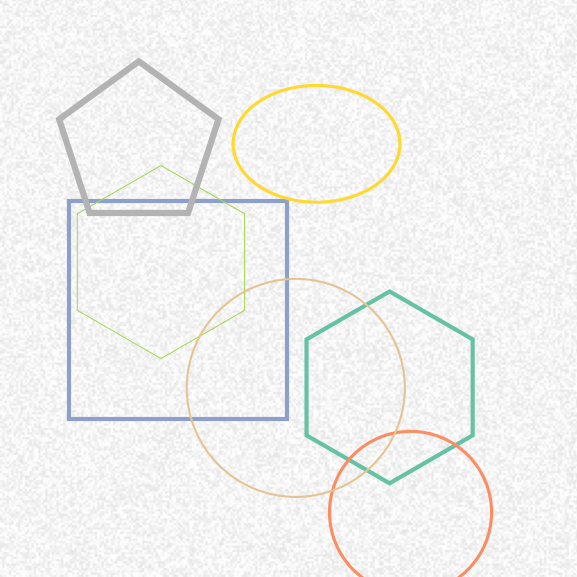[{"shape": "hexagon", "thickness": 2, "radius": 0.83, "center": [0.675, 0.328]}, {"shape": "circle", "thickness": 1.5, "radius": 0.7, "center": [0.711, 0.112]}, {"shape": "square", "thickness": 2, "radius": 0.94, "center": [0.308, 0.462]}, {"shape": "hexagon", "thickness": 0.5, "radius": 0.84, "center": [0.279, 0.545]}, {"shape": "oval", "thickness": 1.5, "radius": 0.72, "center": [0.548, 0.75]}, {"shape": "circle", "thickness": 1, "radius": 0.94, "center": [0.512, 0.327]}, {"shape": "pentagon", "thickness": 3, "radius": 0.73, "center": [0.24, 0.748]}]